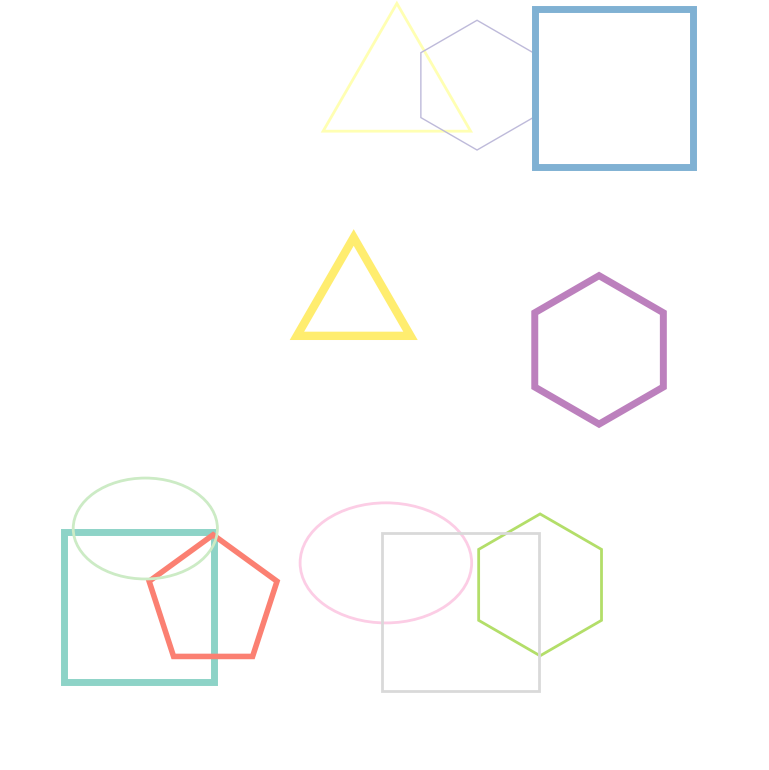[{"shape": "square", "thickness": 2.5, "radius": 0.49, "center": [0.181, 0.212]}, {"shape": "triangle", "thickness": 1, "radius": 0.55, "center": [0.515, 0.885]}, {"shape": "hexagon", "thickness": 0.5, "radius": 0.42, "center": [0.62, 0.889]}, {"shape": "pentagon", "thickness": 2, "radius": 0.44, "center": [0.277, 0.218]}, {"shape": "square", "thickness": 2.5, "radius": 0.51, "center": [0.798, 0.886]}, {"shape": "hexagon", "thickness": 1, "radius": 0.46, "center": [0.701, 0.24]}, {"shape": "oval", "thickness": 1, "radius": 0.56, "center": [0.501, 0.269]}, {"shape": "square", "thickness": 1, "radius": 0.51, "center": [0.598, 0.205]}, {"shape": "hexagon", "thickness": 2.5, "radius": 0.48, "center": [0.778, 0.546]}, {"shape": "oval", "thickness": 1, "radius": 0.47, "center": [0.189, 0.314]}, {"shape": "triangle", "thickness": 3, "radius": 0.43, "center": [0.459, 0.606]}]